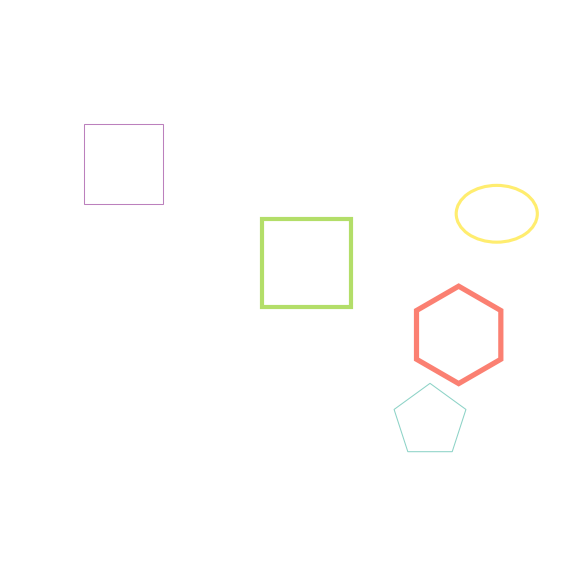[{"shape": "pentagon", "thickness": 0.5, "radius": 0.33, "center": [0.745, 0.27]}, {"shape": "hexagon", "thickness": 2.5, "radius": 0.42, "center": [0.794, 0.419]}, {"shape": "square", "thickness": 2, "radius": 0.38, "center": [0.531, 0.544]}, {"shape": "square", "thickness": 0.5, "radius": 0.34, "center": [0.214, 0.716]}, {"shape": "oval", "thickness": 1.5, "radius": 0.35, "center": [0.86, 0.629]}]